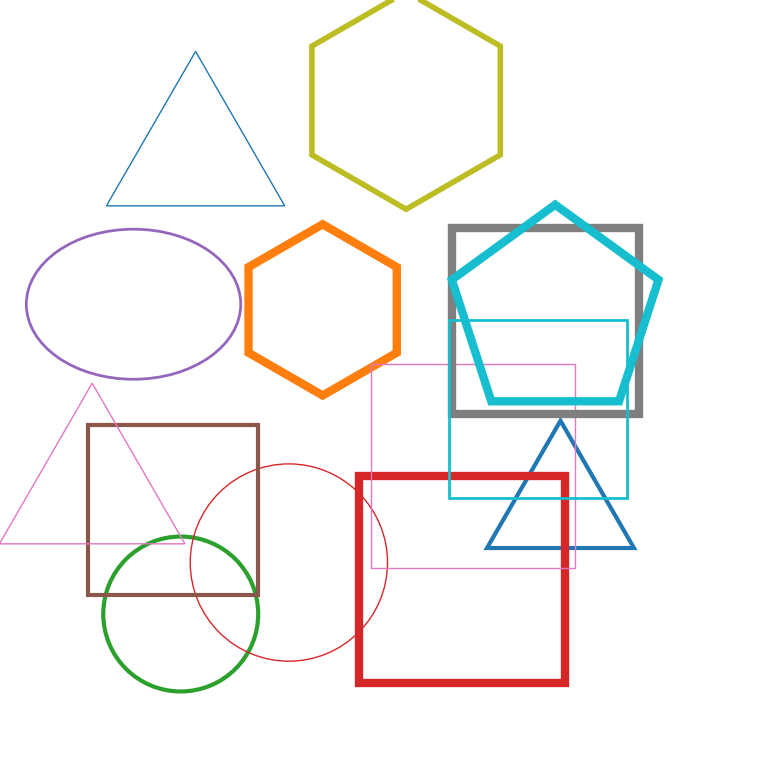[{"shape": "triangle", "thickness": 1.5, "radius": 0.55, "center": [0.728, 0.343]}, {"shape": "triangle", "thickness": 0.5, "radius": 0.67, "center": [0.254, 0.8]}, {"shape": "hexagon", "thickness": 3, "radius": 0.56, "center": [0.419, 0.598]}, {"shape": "circle", "thickness": 1.5, "radius": 0.5, "center": [0.235, 0.203]}, {"shape": "circle", "thickness": 0.5, "radius": 0.64, "center": [0.375, 0.269]}, {"shape": "square", "thickness": 3, "radius": 0.67, "center": [0.6, 0.248]}, {"shape": "oval", "thickness": 1, "radius": 0.7, "center": [0.173, 0.605]}, {"shape": "square", "thickness": 1.5, "radius": 0.55, "center": [0.225, 0.338]}, {"shape": "square", "thickness": 0.5, "radius": 0.66, "center": [0.614, 0.395]}, {"shape": "triangle", "thickness": 0.5, "radius": 0.7, "center": [0.12, 0.363]}, {"shape": "square", "thickness": 3, "radius": 0.61, "center": [0.708, 0.583]}, {"shape": "hexagon", "thickness": 2, "radius": 0.71, "center": [0.527, 0.869]}, {"shape": "pentagon", "thickness": 3, "radius": 0.71, "center": [0.721, 0.593]}, {"shape": "square", "thickness": 1, "radius": 0.58, "center": [0.699, 0.469]}]